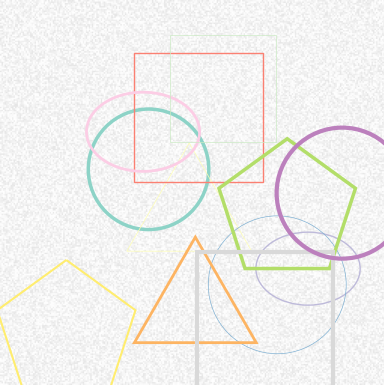[{"shape": "circle", "thickness": 2.5, "radius": 0.78, "center": [0.386, 0.56]}, {"shape": "triangle", "thickness": 0.5, "radius": 0.94, "center": [0.492, 0.441]}, {"shape": "oval", "thickness": 1, "radius": 0.68, "center": [0.8, 0.302]}, {"shape": "square", "thickness": 1, "radius": 0.84, "center": [0.515, 0.694]}, {"shape": "circle", "thickness": 0.5, "radius": 0.9, "center": [0.72, 0.26]}, {"shape": "triangle", "thickness": 2, "radius": 0.91, "center": [0.507, 0.201]}, {"shape": "pentagon", "thickness": 2.5, "radius": 0.93, "center": [0.746, 0.453]}, {"shape": "oval", "thickness": 2, "radius": 0.73, "center": [0.372, 0.658]}, {"shape": "square", "thickness": 3, "radius": 0.88, "center": [0.688, 0.171]}, {"shape": "circle", "thickness": 3, "radius": 0.85, "center": [0.889, 0.498]}, {"shape": "square", "thickness": 0.5, "radius": 0.69, "center": [0.58, 0.77]}, {"shape": "pentagon", "thickness": 1.5, "radius": 0.94, "center": [0.172, 0.136]}]